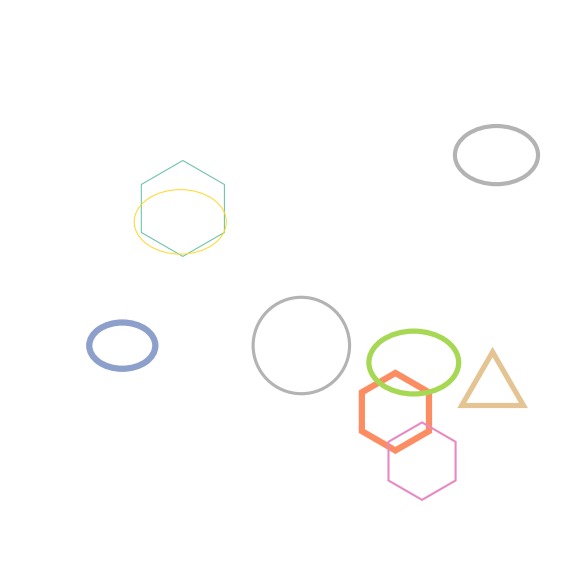[{"shape": "hexagon", "thickness": 0.5, "radius": 0.42, "center": [0.317, 0.638]}, {"shape": "hexagon", "thickness": 3, "radius": 0.34, "center": [0.685, 0.286]}, {"shape": "oval", "thickness": 3, "radius": 0.29, "center": [0.212, 0.401]}, {"shape": "hexagon", "thickness": 1, "radius": 0.34, "center": [0.731, 0.201]}, {"shape": "oval", "thickness": 2.5, "radius": 0.39, "center": [0.717, 0.371]}, {"shape": "oval", "thickness": 0.5, "radius": 0.4, "center": [0.312, 0.615]}, {"shape": "triangle", "thickness": 2.5, "radius": 0.31, "center": [0.853, 0.328]}, {"shape": "oval", "thickness": 2, "radius": 0.36, "center": [0.86, 0.731]}, {"shape": "circle", "thickness": 1.5, "radius": 0.42, "center": [0.522, 0.401]}]